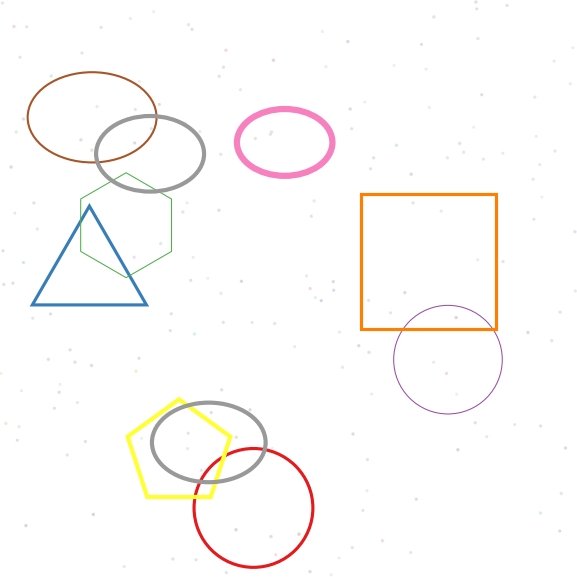[{"shape": "circle", "thickness": 1.5, "radius": 0.51, "center": [0.439, 0.12]}, {"shape": "triangle", "thickness": 1.5, "radius": 0.57, "center": [0.155, 0.528]}, {"shape": "hexagon", "thickness": 0.5, "radius": 0.45, "center": [0.218, 0.609]}, {"shape": "circle", "thickness": 0.5, "radius": 0.47, "center": [0.776, 0.376]}, {"shape": "square", "thickness": 1.5, "radius": 0.59, "center": [0.742, 0.547]}, {"shape": "pentagon", "thickness": 2, "radius": 0.47, "center": [0.31, 0.214]}, {"shape": "oval", "thickness": 1, "radius": 0.56, "center": [0.159, 0.796]}, {"shape": "oval", "thickness": 3, "radius": 0.41, "center": [0.493, 0.753]}, {"shape": "oval", "thickness": 2, "radius": 0.49, "center": [0.362, 0.233]}, {"shape": "oval", "thickness": 2, "radius": 0.47, "center": [0.26, 0.733]}]